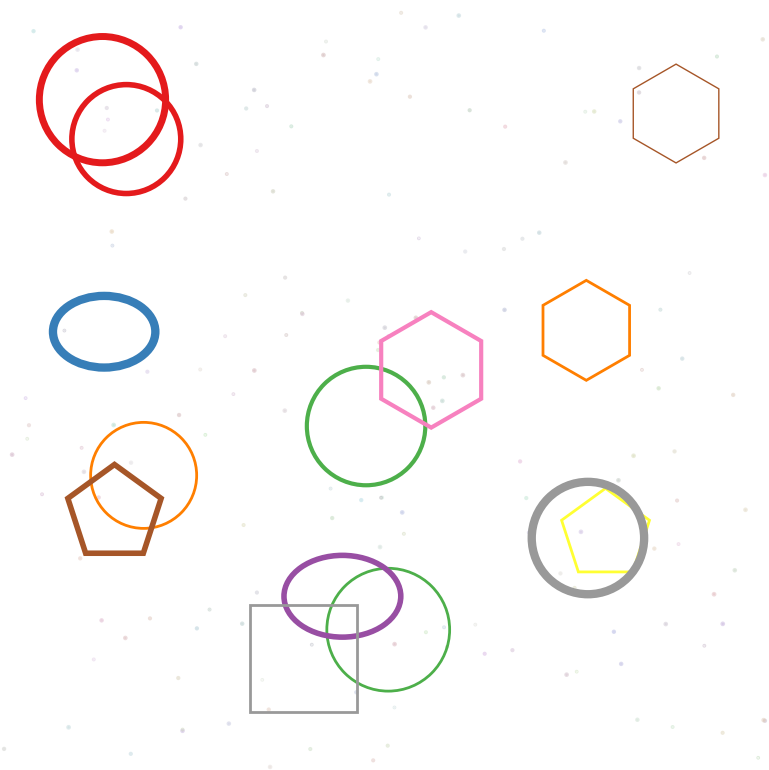[{"shape": "circle", "thickness": 2, "radius": 0.35, "center": [0.164, 0.819]}, {"shape": "circle", "thickness": 2.5, "radius": 0.41, "center": [0.133, 0.871]}, {"shape": "oval", "thickness": 3, "radius": 0.33, "center": [0.135, 0.569]}, {"shape": "circle", "thickness": 1, "radius": 0.4, "center": [0.504, 0.182]}, {"shape": "circle", "thickness": 1.5, "radius": 0.38, "center": [0.475, 0.447]}, {"shape": "oval", "thickness": 2, "radius": 0.38, "center": [0.445, 0.226]}, {"shape": "hexagon", "thickness": 1, "radius": 0.32, "center": [0.761, 0.571]}, {"shape": "circle", "thickness": 1, "radius": 0.34, "center": [0.187, 0.383]}, {"shape": "pentagon", "thickness": 1, "radius": 0.3, "center": [0.786, 0.306]}, {"shape": "hexagon", "thickness": 0.5, "radius": 0.32, "center": [0.878, 0.853]}, {"shape": "pentagon", "thickness": 2, "radius": 0.32, "center": [0.149, 0.333]}, {"shape": "hexagon", "thickness": 1.5, "radius": 0.37, "center": [0.56, 0.52]}, {"shape": "circle", "thickness": 3, "radius": 0.36, "center": [0.764, 0.301]}, {"shape": "square", "thickness": 1, "radius": 0.35, "center": [0.394, 0.145]}]